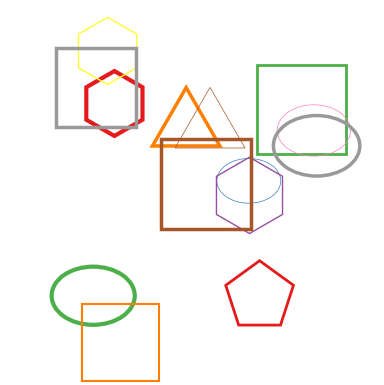[{"shape": "hexagon", "thickness": 3, "radius": 0.42, "center": [0.297, 0.731]}, {"shape": "pentagon", "thickness": 2, "radius": 0.46, "center": [0.674, 0.23]}, {"shape": "oval", "thickness": 0.5, "radius": 0.42, "center": [0.646, 0.53]}, {"shape": "square", "thickness": 2, "radius": 0.58, "center": [0.784, 0.716]}, {"shape": "oval", "thickness": 3, "radius": 0.54, "center": [0.242, 0.232]}, {"shape": "hexagon", "thickness": 1, "radius": 0.5, "center": [0.648, 0.493]}, {"shape": "square", "thickness": 1.5, "radius": 0.5, "center": [0.313, 0.111]}, {"shape": "triangle", "thickness": 2.5, "radius": 0.51, "center": [0.484, 0.671]}, {"shape": "hexagon", "thickness": 1, "radius": 0.44, "center": [0.279, 0.868]}, {"shape": "triangle", "thickness": 0.5, "radius": 0.52, "center": [0.546, 0.668]}, {"shape": "square", "thickness": 2.5, "radius": 0.59, "center": [0.535, 0.522]}, {"shape": "oval", "thickness": 0.5, "radius": 0.48, "center": [0.815, 0.661]}, {"shape": "oval", "thickness": 2.5, "radius": 0.56, "center": [0.822, 0.621]}, {"shape": "square", "thickness": 2.5, "radius": 0.51, "center": [0.25, 0.772]}]